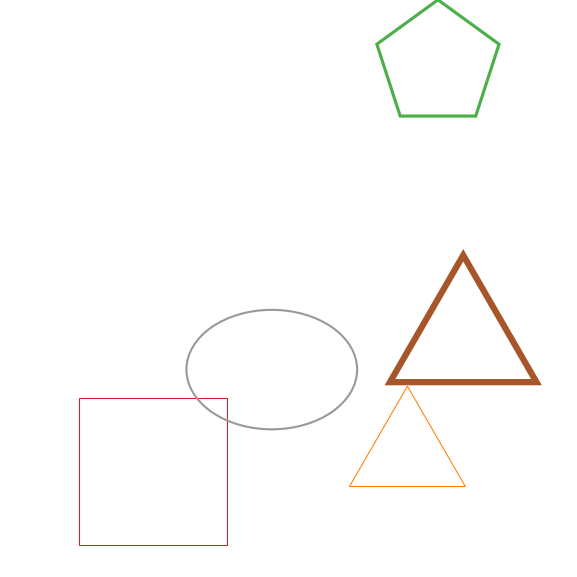[{"shape": "square", "thickness": 0.5, "radius": 0.64, "center": [0.264, 0.183]}, {"shape": "pentagon", "thickness": 1.5, "radius": 0.56, "center": [0.758, 0.888]}, {"shape": "triangle", "thickness": 0.5, "radius": 0.58, "center": [0.705, 0.215]}, {"shape": "triangle", "thickness": 3, "radius": 0.73, "center": [0.802, 0.411]}, {"shape": "oval", "thickness": 1, "radius": 0.74, "center": [0.471, 0.359]}]